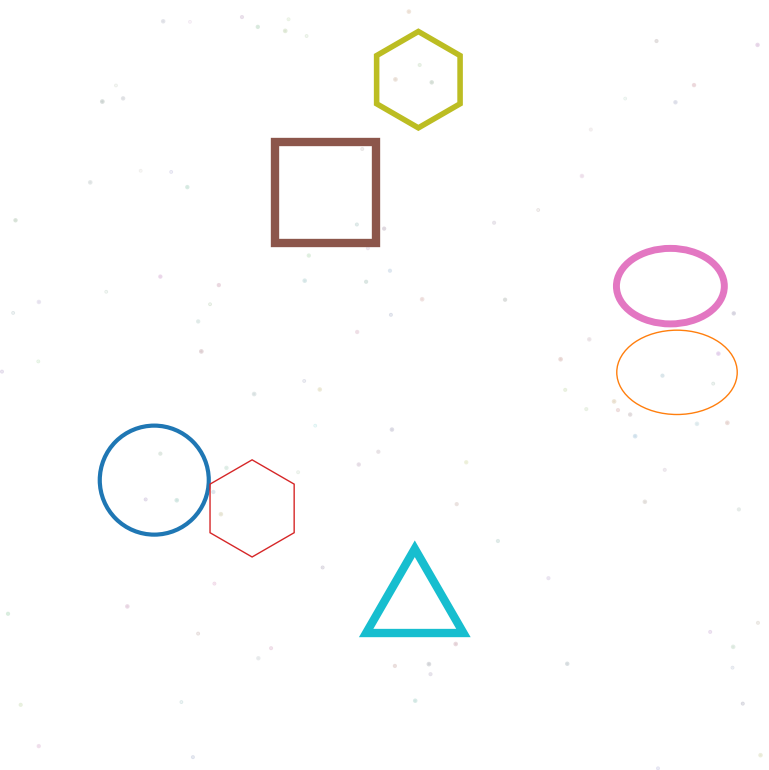[{"shape": "circle", "thickness": 1.5, "radius": 0.35, "center": [0.2, 0.376]}, {"shape": "oval", "thickness": 0.5, "radius": 0.39, "center": [0.879, 0.516]}, {"shape": "hexagon", "thickness": 0.5, "radius": 0.32, "center": [0.327, 0.34]}, {"shape": "square", "thickness": 3, "radius": 0.33, "center": [0.423, 0.75]}, {"shape": "oval", "thickness": 2.5, "radius": 0.35, "center": [0.871, 0.628]}, {"shape": "hexagon", "thickness": 2, "radius": 0.31, "center": [0.543, 0.897]}, {"shape": "triangle", "thickness": 3, "radius": 0.36, "center": [0.539, 0.214]}]